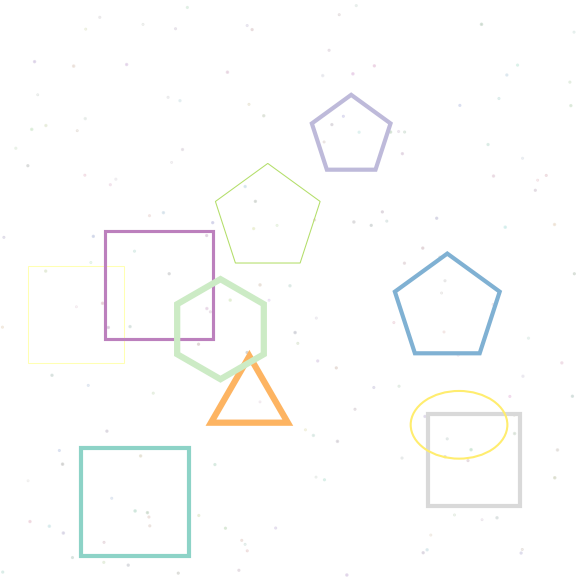[{"shape": "square", "thickness": 2, "radius": 0.47, "center": [0.234, 0.129]}, {"shape": "square", "thickness": 0.5, "radius": 0.42, "center": [0.132, 0.455]}, {"shape": "pentagon", "thickness": 2, "radius": 0.36, "center": [0.608, 0.763]}, {"shape": "pentagon", "thickness": 2, "radius": 0.48, "center": [0.775, 0.465]}, {"shape": "triangle", "thickness": 3, "radius": 0.38, "center": [0.432, 0.306]}, {"shape": "pentagon", "thickness": 0.5, "radius": 0.48, "center": [0.464, 0.621]}, {"shape": "square", "thickness": 2, "radius": 0.4, "center": [0.821, 0.203]}, {"shape": "square", "thickness": 1.5, "radius": 0.47, "center": [0.276, 0.506]}, {"shape": "hexagon", "thickness": 3, "radius": 0.43, "center": [0.382, 0.429]}, {"shape": "oval", "thickness": 1, "radius": 0.42, "center": [0.795, 0.264]}]